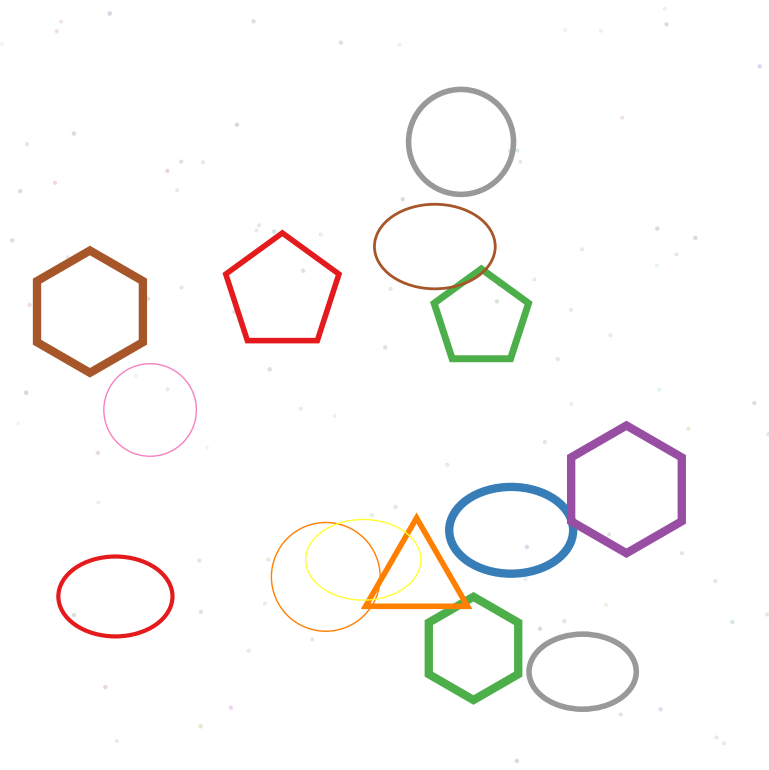[{"shape": "oval", "thickness": 1.5, "radius": 0.37, "center": [0.15, 0.225]}, {"shape": "pentagon", "thickness": 2, "radius": 0.39, "center": [0.367, 0.62]}, {"shape": "oval", "thickness": 3, "radius": 0.4, "center": [0.664, 0.311]}, {"shape": "pentagon", "thickness": 2.5, "radius": 0.32, "center": [0.625, 0.586]}, {"shape": "hexagon", "thickness": 3, "radius": 0.34, "center": [0.615, 0.158]}, {"shape": "hexagon", "thickness": 3, "radius": 0.41, "center": [0.814, 0.364]}, {"shape": "triangle", "thickness": 2, "radius": 0.38, "center": [0.541, 0.251]}, {"shape": "circle", "thickness": 0.5, "radius": 0.35, "center": [0.423, 0.251]}, {"shape": "oval", "thickness": 0.5, "radius": 0.37, "center": [0.472, 0.273]}, {"shape": "hexagon", "thickness": 3, "radius": 0.4, "center": [0.117, 0.595]}, {"shape": "oval", "thickness": 1, "radius": 0.39, "center": [0.565, 0.68]}, {"shape": "circle", "thickness": 0.5, "radius": 0.3, "center": [0.195, 0.468]}, {"shape": "circle", "thickness": 2, "radius": 0.34, "center": [0.599, 0.816]}, {"shape": "oval", "thickness": 2, "radius": 0.35, "center": [0.757, 0.128]}]